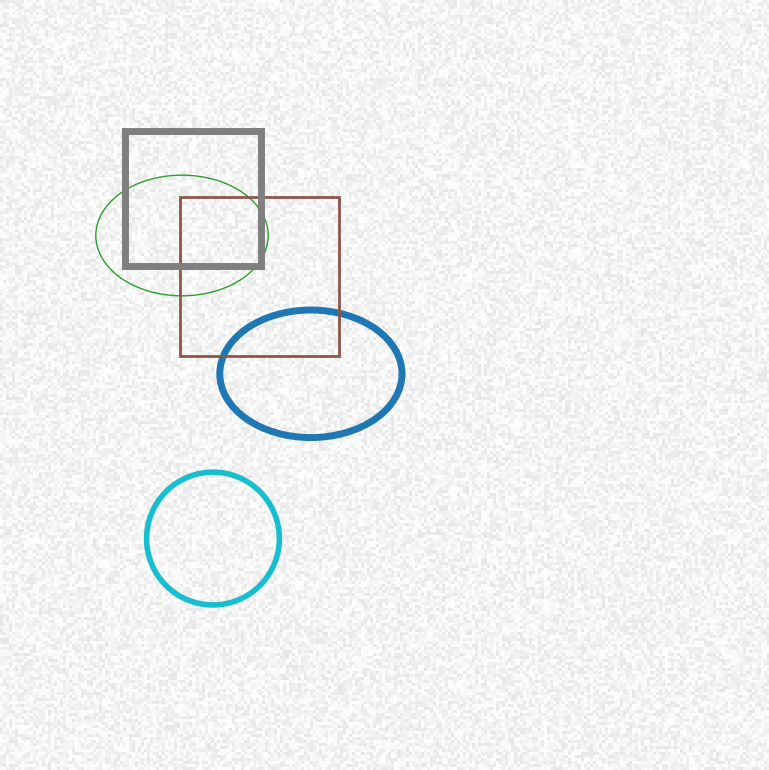[{"shape": "oval", "thickness": 2.5, "radius": 0.59, "center": [0.404, 0.515]}, {"shape": "oval", "thickness": 0.5, "radius": 0.56, "center": [0.236, 0.694]}, {"shape": "square", "thickness": 1, "radius": 0.52, "center": [0.337, 0.641]}, {"shape": "square", "thickness": 2.5, "radius": 0.44, "center": [0.251, 0.742]}, {"shape": "circle", "thickness": 2, "radius": 0.43, "center": [0.277, 0.301]}]